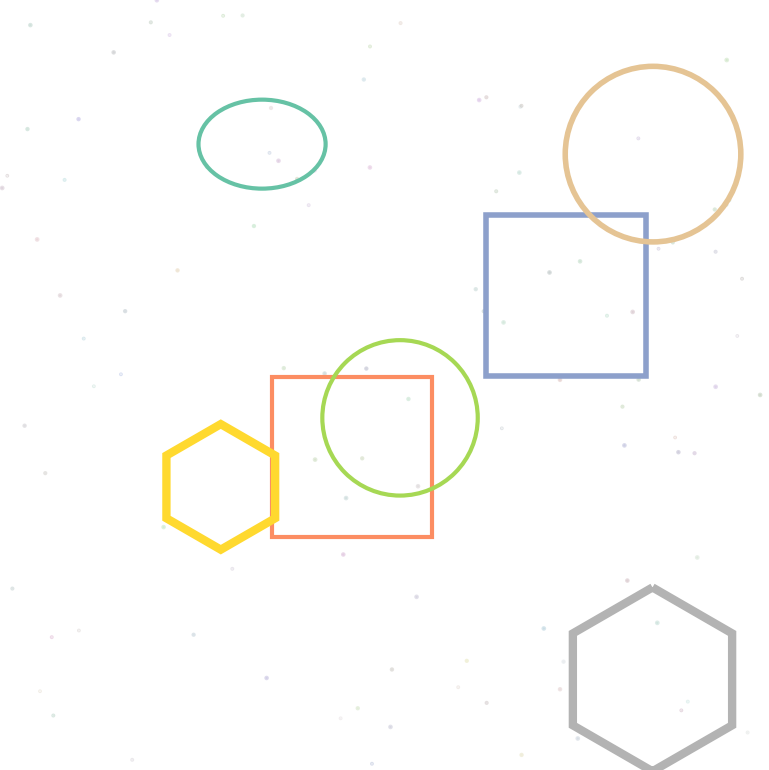[{"shape": "oval", "thickness": 1.5, "radius": 0.41, "center": [0.34, 0.813]}, {"shape": "square", "thickness": 1.5, "radius": 0.52, "center": [0.457, 0.407]}, {"shape": "square", "thickness": 2, "radius": 0.52, "center": [0.735, 0.616]}, {"shape": "circle", "thickness": 1.5, "radius": 0.5, "center": [0.52, 0.457]}, {"shape": "hexagon", "thickness": 3, "radius": 0.41, "center": [0.287, 0.368]}, {"shape": "circle", "thickness": 2, "radius": 0.57, "center": [0.848, 0.8]}, {"shape": "hexagon", "thickness": 3, "radius": 0.6, "center": [0.847, 0.118]}]